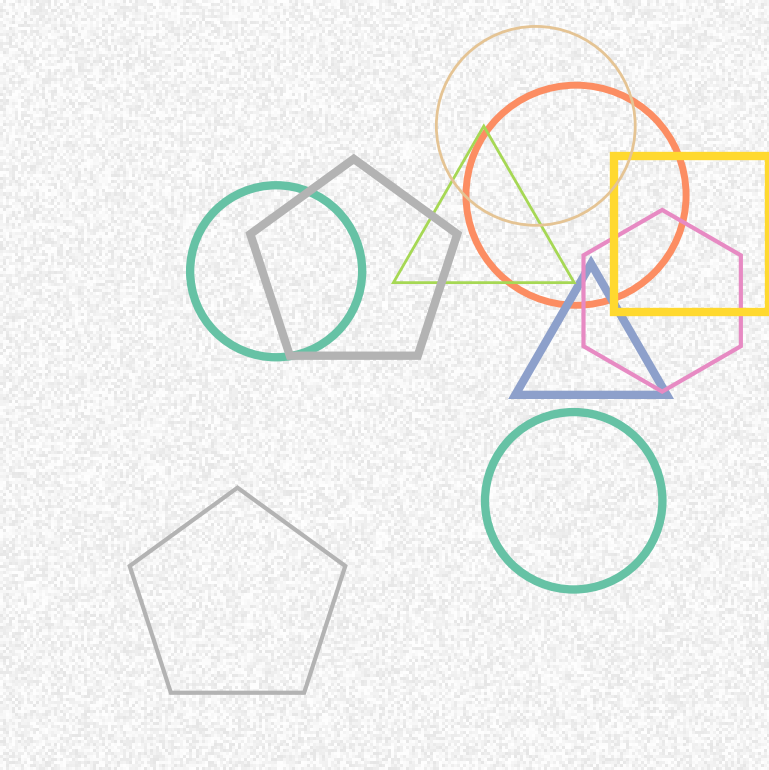[{"shape": "circle", "thickness": 3, "radius": 0.56, "center": [0.359, 0.648]}, {"shape": "circle", "thickness": 3, "radius": 0.58, "center": [0.745, 0.35]}, {"shape": "circle", "thickness": 2.5, "radius": 0.71, "center": [0.748, 0.746]}, {"shape": "triangle", "thickness": 3, "radius": 0.57, "center": [0.768, 0.544]}, {"shape": "hexagon", "thickness": 1.5, "radius": 0.59, "center": [0.86, 0.609]}, {"shape": "triangle", "thickness": 1, "radius": 0.68, "center": [0.628, 0.701]}, {"shape": "square", "thickness": 3, "radius": 0.51, "center": [0.898, 0.696]}, {"shape": "circle", "thickness": 1, "radius": 0.65, "center": [0.696, 0.837]}, {"shape": "pentagon", "thickness": 3, "radius": 0.71, "center": [0.46, 0.652]}, {"shape": "pentagon", "thickness": 1.5, "radius": 0.74, "center": [0.308, 0.219]}]